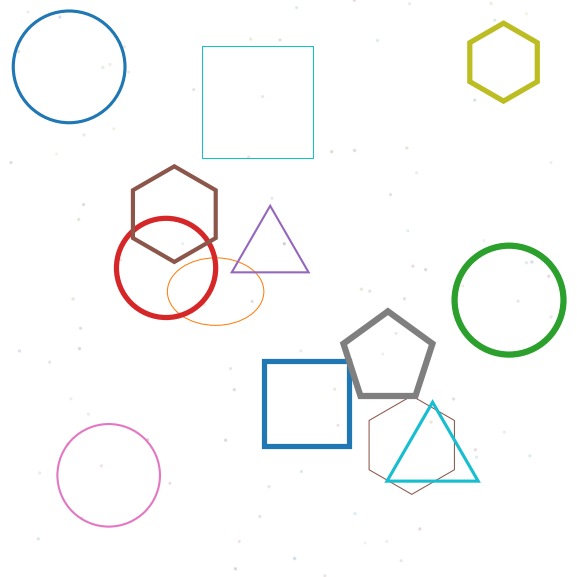[{"shape": "circle", "thickness": 1.5, "radius": 0.48, "center": [0.12, 0.883]}, {"shape": "square", "thickness": 2.5, "radius": 0.37, "center": [0.531, 0.3]}, {"shape": "oval", "thickness": 0.5, "radius": 0.42, "center": [0.373, 0.494]}, {"shape": "circle", "thickness": 3, "radius": 0.47, "center": [0.881, 0.479]}, {"shape": "circle", "thickness": 2.5, "radius": 0.43, "center": [0.288, 0.535]}, {"shape": "triangle", "thickness": 1, "radius": 0.38, "center": [0.468, 0.566]}, {"shape": "hexagon", "thickness": 2, "radius": 0.41, "center": [0.302, 0.628]}, {"shape": "hexagon", "thickness": 0.5, "radius": 0.43, "center": [0.713, 0.228]}, {"shape": "circle", "thickness": 1, "radius": 0.44, "center": [0.188, 0.176]}, {"shape": "pentagon", "thickness": 3, "radius": 0.4, "center": [0.672, 0.379]}, {"shape": "hexagon", "thickness": 2.5, "radius": 0.34, "center": [0.872, 0.891]}, {"shape": "triangle", "thickness": 1.5, "radius": 0.46, "center": [0.749, 0.212]}, {"shape": "square", "thickness": 0.5, "radius": 0.48, "center": [0.446, 0.822]}]